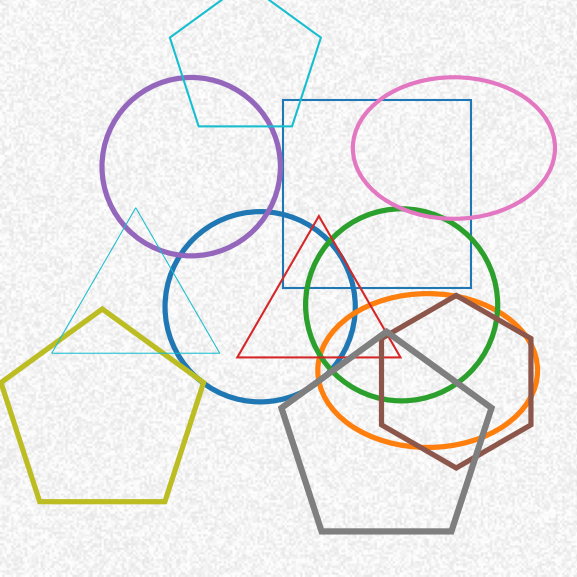[{"shape": "circle", "thickness": 2.5, "radius": 0.82, "center": [0.45, 0.468]}, {"shape": "square", "thickness": 1, "radius": 0.81, "center": [0.653, 0.663]}, {"shape": "oval", "thickness": 2.5, "radius": 0.95, "center": [0.741, 0.358]}, {"shape": "circle", "thickness": 2.5, "radius": 0.83, "center": [0.695, 0.471]}, {"shape": "triangle", "thickness": 1, "radius": 0.82, "center": [0.552, 0.462]}, {"shape": "circle", "thickness": 2.5, "radius": 0.77, "center": [0.331, 0.711]}, {"shape": "hexagon", "thickness": 2.5, "radius": 0.75, "center": [0.79, 0.338]}, {"shape": "oval", "thickness": 2, "radius": 0.88, "center": [0.786, 0.743]}, {"shape": "pentagon", "thickness": 3, "radius": 0.96, "center": [0.669, 0.234]}, {"shape": "pentagon", "thickness": 2.5, "radius": 0.92, "center": [0.177, 0.28]}, {"shape": "pentagon", "thickness": 1, "radius": 0.69, "center": [0.425, 0.892]}, {"shape": "triangle", "thickness": 0.5, "radius": 0.84, "center": [0.235, 0.471]}]